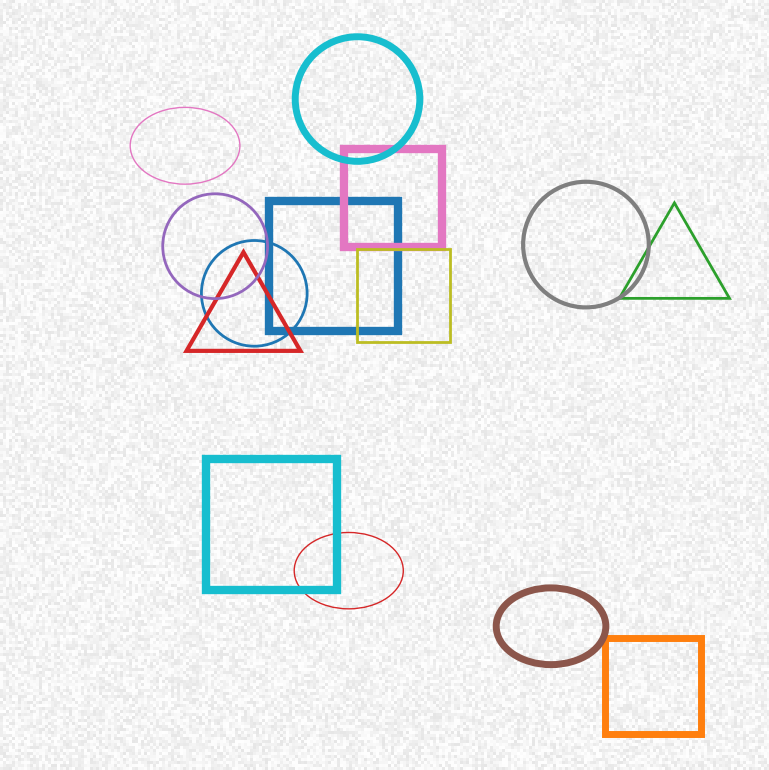[{"shape": "circle", "thickness": 1, "radius": 0.34, "center": [0.33, 0.619]}, {"shape": "square", "thickness": 3, "radius": 0.42, "center": [0.434, 0.655]}, {"shape": "square", "thickness": 2.5, "radius": 0.31, "center": [0.848, 0.11]}, {"shape": "triangle", "thickness": 1, "radius": 0.41, "center": [0.876, 0.654]}, {"shape": "oval", "thickness": 0.5, "radius": 0.35, "center": [0.453, 0.259]}, {"shape": "triangle", "thickness": 1.5, "radius": 0.43, "center": [0.316, 0.587]}, {"shape": "circle", "thickness": 1, "radius": 0.34, "center": [0.279, 0.68]}, {"shape": "oval", "thickness": 2.5, "radius": 0.36, "center": [0.716, 0.187]}, {"shape": "oval", "thickness": 0.5, "radius": 0.36, "center": [0.24, 0.811]}, {"shape": "square", "thickness": 3, "radius": 0.32, "center": [0.51, 0.742]}, {"shape": "circle", "thickness": 1.5, "radius": 0.41, "center": [0.761, 0.682]}, {"shape": "square", "thickness": 1, "radius": 0.3, "center": [0.524, 0.616]}, {"shape": "square", "thickness": 3, "radius": 0.42, "center": [0.353, 0.318]}, {"shape": "circle", "thickness": 2.5, "radius": 0.4, "center": [0.464, 0.871]}]